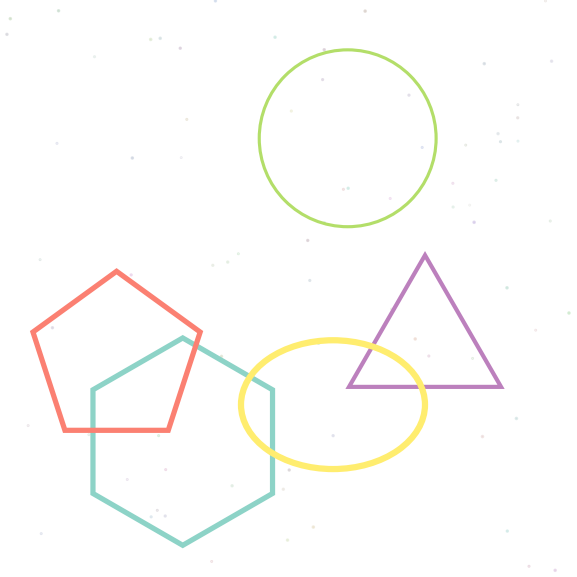[{"shape": "hexagon", "thickness": 2.5, "radius": 0.9, "center": [0.316, 0.234]}, {"shape": "pentagon", "thickness": 2.5, "radius": 0.76, "center": [0.202, 0.377]}, {"shape": "circle", "thickness": 1.5, "radius": 0.77, "center": [0.602, 0.76]}, {"shape": "triangle", "thickness": 2, "radius": 0.76, "center": [0.736, 0.405]}, {"shape": "oval", "thickness": 3, "radius": 0.8, "center": [0.577, 0.298]}]